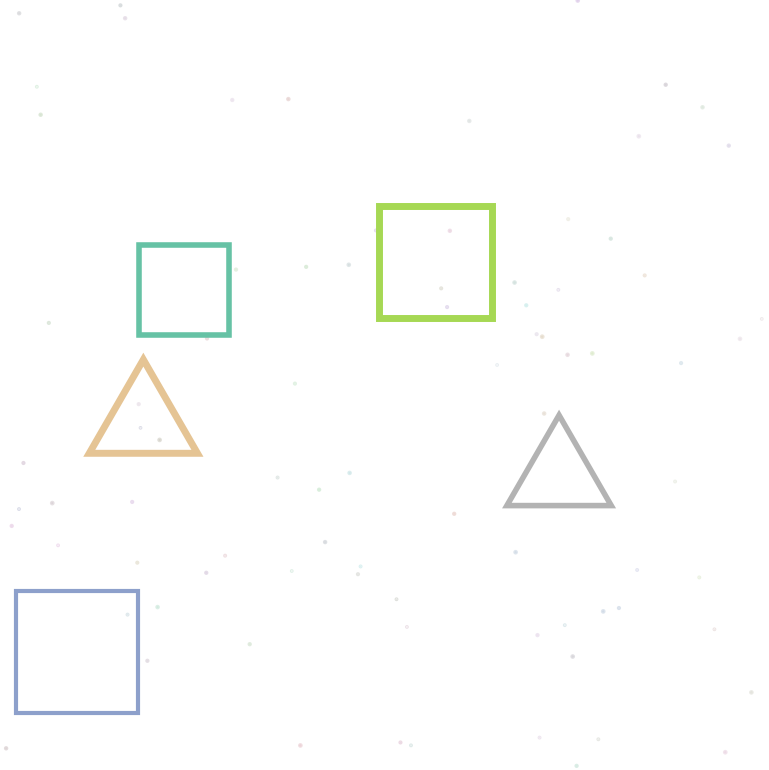[{"shape": "square", "thickness": 2, "radius": 0.29, "center": [0.239, 0.623]}, {"shape": "square", "thickness": 1.5, "radius": 0.39, "center": [0.1, 0.153]}, {"shape": "square", "thickness": 2.5, "radius": 0.36, "center": [0.566, 0.66]}, {"shape": "triangle", "thickness": 2.5, "radius": 0.41, "center": [0.186, 0.452]}, {"shape": "triangle", "thickness": 2, "radius": 0.39, "center": [0.726, 0.383]}]